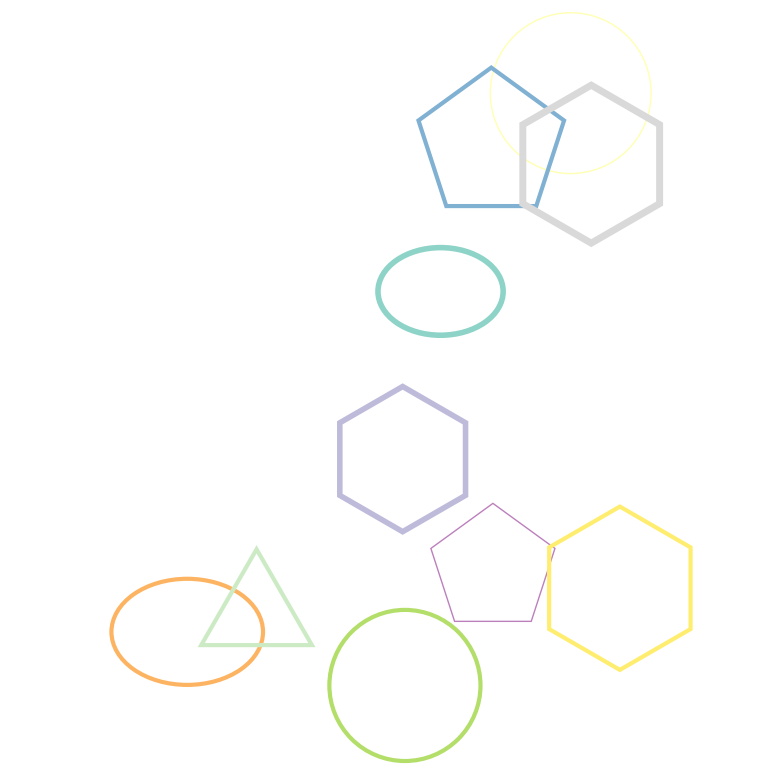[{"shape": "oval", "thickness": 2, "radius": 0.41, "center": [0.572, 0.622]}, {"shape": "circle", "thickness": 0.5, "radius": 0.52, "center": [0.741, 0.879]}, {"shape": "hexagon", "thickness": 2, "radius": 0.47, "center": [0.523, 0.404]}, {"shape": "pentagon", "thickness": 1.5, "radius": 0.5, "center": [0.638, 0.813]}, {"shape": "oval", "thickness": 1.5, "radius": 0.49, "center": [0.243, 0.179]}, {"shape": "circle", "thickness": 1.5, "radius": 0.49, "center": [0.526, 0.11]}, {"shape": "hexagon", "thickness": 2.5, "radius": 0.51, "center": [0.768, 0.787]}, {"shape": "pentagon", "thickness": 0.5, "radius": 0.42, "center": [0.64, 0.262]}, {"shape": "triangle", "thickness": 1.5, "radius": 0.41, "center": [0.333, 0.204]}, {"shape": "hexagon", "thickness": 1.5, "radius": 0.53, "center": [0.805, 0.236]}]